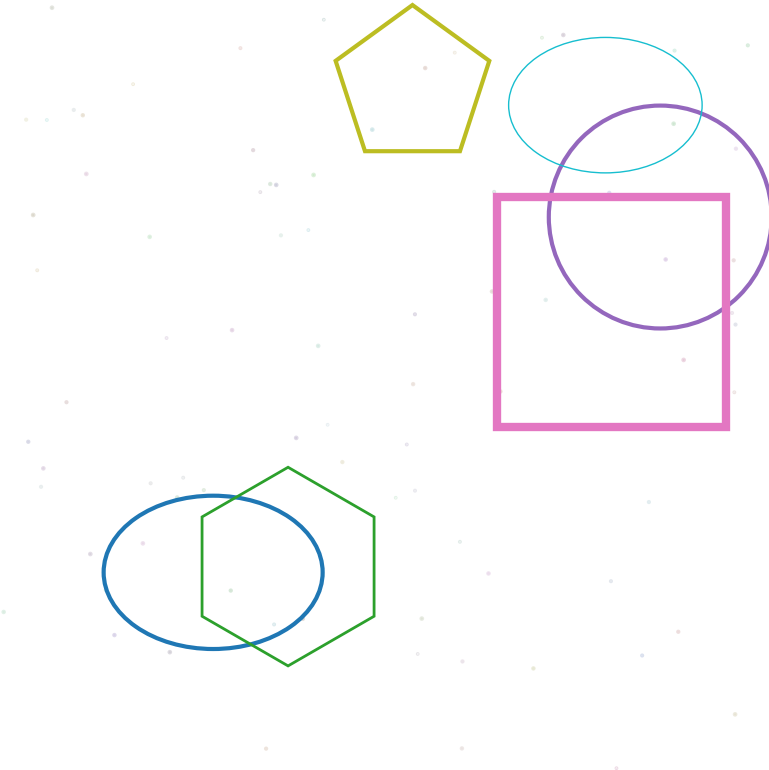[{"shape": "oval", "thickness": 1.5, "radius": 0.71, "center": [0.277, 0.257]}, {"shape": "hexagon", "thickness": 1, "radius": 0.64, "center": [0.374, 0.264]}, {"shape": "circle", "thickness": 1.5, "radius": 0.72, "center": [0.857, 0.718]}, {"shape": "square", "thickness": 3, "radius": 0.75, "center": [0.794, 0.595]}, {"shape": "pentagon", "thickness": 1.5, "radius": 0.52, "center": [0.536, 0.889]}, {"shape": "oval", "thickness": 0.5, "radius": 0.63, "center": [0.786, 0.863]}]